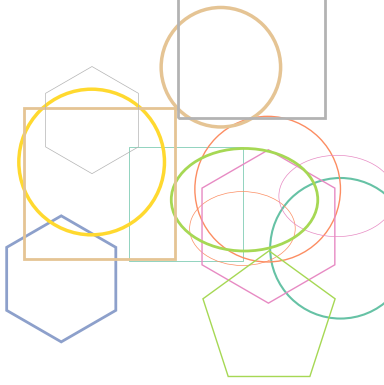[{"shape": "square", "thickness": 0.5, "radius": 0.74, "center": [0.483, 0.47]}, {"shape": "circle", "thickness": 1.5, "radius": 0.91, "center": [0.884, 0.355]}, {"shape": "circle", "thickness": 1, "radius": 0.95, "center": [0.695, 0.509]}, {"shape": "oval", "thickness": 0.5, "radius": 0.69, "center": [0.63, 0.406]}, {"shape": "hexagon", "thickness": 2, "radius": 0.82, "center": [0.159, 0.276]}, {"shape": "hexagon", "thickness": 1, "radius": 1.0, "center": [0.697, 0.412]}, {"shape": "oval", "thickness": 0.5, "radius": 0.75, "center": [0.875, 0.491]}, {"shape": "pentagon", "thickness": 1, "radius": 0.9, "center": [0.699, 0.168]}, {"shape": "oval", "thickness": 2, "radius": 0.95, "center": [0.635, 0.481]}, {"shape": "circle", "thickness": 2.5, "radius": 0.95, "center": [0.238, 0.579]}, {"shape": "square", "thickness": 2, "radius": 0.98, "center": [0.259, 0.524]}, {"shape": "circle", "thickness": 2.5, "radius": 0.78, "center": [0.574, 0.825]}, {"shape": "square", "thickness": 2, "radius": 0.95, "center": [0.653, 0.884]}, {"shape": "hexagon", "thickness": 0.5, "radius": 0.7, "center": [0.239, 0.688]}]